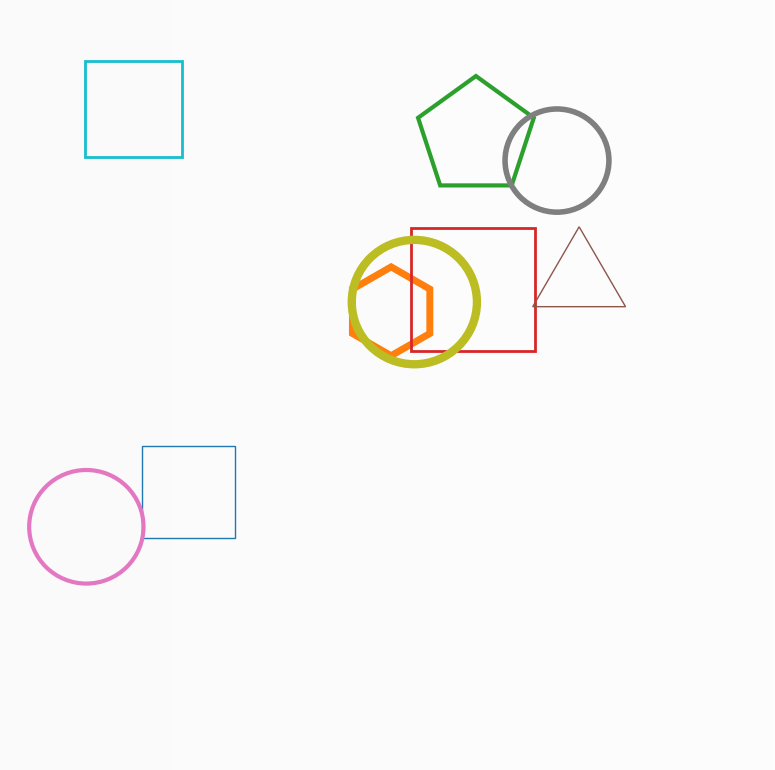[{"shape": "square", "thickness": 0.5, "radius": 0.3, "center": [0.244, 0.361]}, {"shape": "hexagon", "thickness": 2.5, "radius": 0.29, "center": [0.505, 0.596]}, {"shape": "pentagon", "thickness": 1.5, "radius": 0.39, "center": [0.614, 0.823]}, {"shape": "square", "thickness": 1, "radius": 0.4, "center": [0.611, 0.624]}, {"shape": "triangle", "thickness": 0.5, "radius": 0.35, "center": [0.747, 0.636]}, {"shape": "circle", "thickness": 1.5, "radius": 0.37, "center": [0.111, 0.316]}, {"shape": "circle", "thickness": 2, "radius": 0.34, "center": [0.719, 0.791]}, {"shape": "circle", "thickness": 3, "radius": 0.4, "center": [0.535, 0.608]}, {"shape": "square", "thickness": 1, "radius": 0.31, "center": [0.172, 0.858]}]